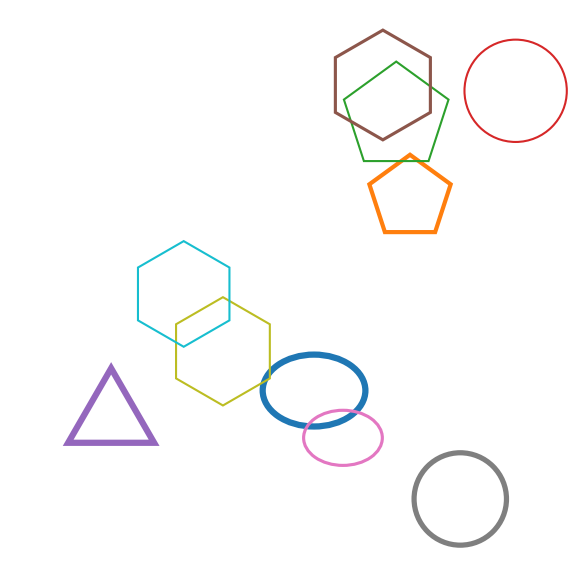[{"shape": "oval", "thickness": 3, "radius": 0.44, "center": [0.544, 0.323]}, {"shape": "pentagon", "thickness": 2, "radius": 0.37, "center": [0.71, 0.657]}, {"shape": "pentagon", "thickness": 1, "radius": 0.48, "center": [0.686, 0.797]}, {"shape": "circle", "thickness": 1, "radius": 0.44, "center": [0.893, 0.842]}, {"shape": "triangle", "thickness": 3, "radius": 0.43, "center": [0.192, 0.275]}, {"shape": "hexagon", "thickness": 1.5, "radius": 0.47, "center": [0.663, 0.852]}, {"shape": "oval", "thickness": 1.5, "radius": 0.34, "center": [0.594, 0.241]}, {"shape": "circle", "thickness": 2.5, "radius": 0.4, "center": [0.797, 0.135]}, {"shape": "hexagon", "thickness": 1, "radius": 0.47, "center": [0.386, 0.391]}, {"shape": "hexagon", "thickness": 1, "radius": 0.46, "center": [0.318, 0.49]}]